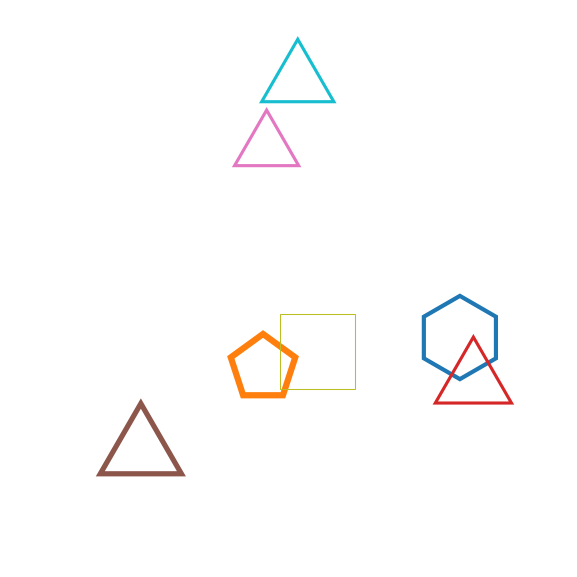[{"shape": "hexagon", "thickness": 2, "radius": 0.36, "center": [0.796, 0.415]}, {"shape": "pentagon", "thickness": 3, "radius": 0.29, "center": [0.455, 0.362]}, {"shape": "triangle", "thickness": 1.5, "radius": 0.38, "center": [0.82, 0.339]}, {"shape": "triangle", "thickness": 2.5, "radius": 0.41, "center": [0.244, 0.219]}, {"shape": "triangle", "thickness": 1.5, "radius": 0.32, "center": [0.462, 0.744]}, {"shape": "square", "thickness": 0.5, "radius": 0.33, "center": [0.55, 0.391]}, {"shape": "triangle", "thickness": 1.5, "radius": 0.36, "center": [0.516, 0.859]}]